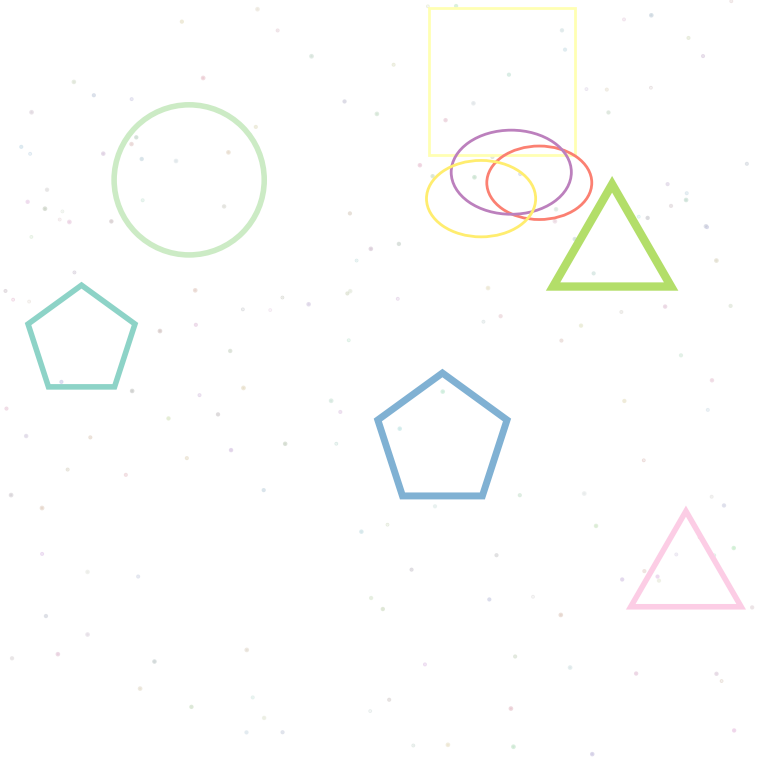[{"shape": "pentagon", "thickness": 2, "radius": 0.36, "center": [0.106, 0.557]}, {"shape": "square", "thickness": 1, "radius": 0.48, "center": [0.652, 0.894]}, {"shape": "oval", "thickness": 1, "radius": 0.34, "center": [0.7, 0.763]}, {"shape": "pentagon", "thickness": 2.5, "radius": 0.44, "center": [0.575, 0.427]}, {"shape": "triangle", "thickness": 3, "radius": 0.44, "center": [0.795, 0.672]}, {"shape": "triangle", "thickness": 2, "radius": 0.41, "center": [0.891, 0.253]}, {"shape": "oval", "thickness": 1, "radius": 0.39, "center": [0.664, 0.776]}, {"shape": "circle", "thickness": 2, "radius": 0.49, "center": [0.246, 0.766]}, {"shape": "oval", "thickness": 1, "radius": 0.35, "center": [0.625, 0.742]}]